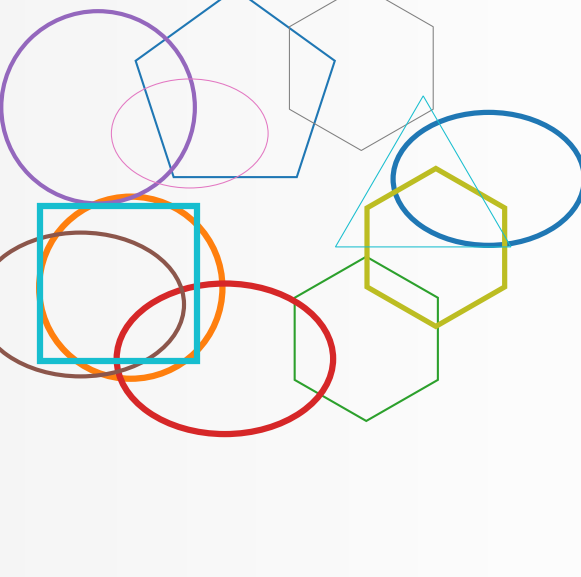[{"shape": "pentagon", "thickness": 1, "radius": 0.9, "center": [0.405, 0.838]}, {"shape": "oval", "thickness": 2.5, "radius": 0.82, "center": [0.841, 0.689]}, {"shape": "circle", "thickness": 3, "radius": 0.79, "center": [0.225, 0.501]}, {"shape": "hexagon", "thickness": 1, "radius": 0.71, "center": [0.63, 0.412]}, {"shape": "oval", "thickness": 3, "radius": 0.93, "center": [0.387, 0.378]}, {"shape": "circle", "thickness": 2, "radius": 0.83, "center": [0.169, 0.813]}, {"shape": "oval", "thickness": 2, "radius": 0.89, "center": [0.139, 0.472]}, {"shape": "oval", "thickness": 0.5, "radius": 0.67, "center": [0.326, 0.768]}, {"shape": "hexagon", "thickness": 0.5, "radius": 0.71, "center": [0.622, 0.881]}, {"shape": "hexagon", "thickness": 2.5, "radius": 0.68, "center": [0.75, 0.571]}, {"shape": "square", "thickness": 3, "radius": 0.67, "center": [0.204, 0.508]}, {"shape": "triangle", "thickness": 0.5, "radius": 0.87, "center": [0.728, 0.659]}]